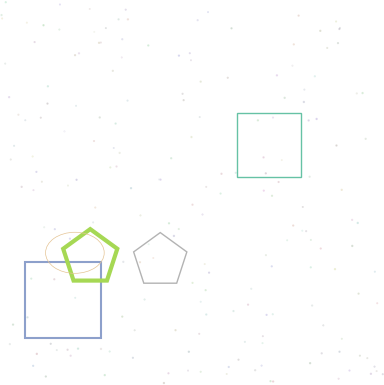[{"shape": "square", "thickness": 1, "radius": 0.42, "center": [0.698, 0.623]}, {"shape": "square", "thickness": 1.5, "radius": 0.49, "center": [0.164, 0.22]}, {"shape": "pentagon", "thickness": 3, "radius": 0.37, "center": [0.234, 0.331]}, {"shape": "oval", "thickness": 0.5, "radius": 0.38, "center": [0.195, 0.343]}, {"shape": "pentagon", "thickness": 1, "radius": 0.36, "center": [0.416, 0.323]}]